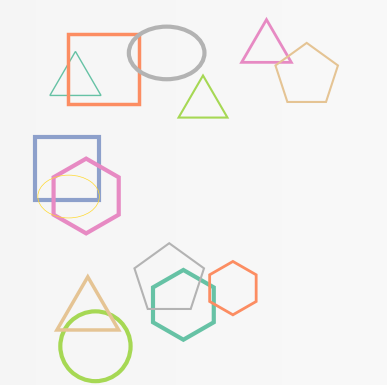[{"shape": "hexagon", "thickness": 3, "radius": 0.45, "center": [0.473, 0.208]}, {"shape": "triangle", "thickness": 1, "radius": 0.38, "center": [0.195, 0.79]}, {"shape": "hexagon", "thickness": 2, "radius": 0.35, "center": [0.601, 0.252]}, {"shape": "square", "thickness": 2.5, "radius": 0.46, "center": [0.266, 0.821]}, {"shape": "square", "thickness": 3, "radius": 0.41, "center": [0.173, 0.562]}, {"shape": "triangle", "thickness": 2, "radius": 0.37, "center": [0.688, 0.875]}, {"shape": "hexagon", "thickness": 3, "radius": 0.49, "center": [0.222, 0.491]}, {"shape": "circle", "thickness": 3, "radius": 0.45, "center": [0.246, 0.101]}, {"shape": "triangle", "thickness": 1.5, "radius": 0.36, "center": [0.524, 0.731]}, {"shape": "oval", "thickness": 0.5, "radius": 0.4, "center": [0.177, 0.49]}, {"shape": "pentagon", "thickness": 1.5, "radius": 0.42, "center": [0.791, 0.804]}, {"shape": "triangle", "thickness": 2.5, "radius": 0.46, "center": [0.227, 0.189]}, {"shape": "oval", "thickness": 3, "radius": 0.49, "center": [0.43, 0.863]}, {"shape": "pentagon", "thickness": 1.5, "radius": 0.47, "center": [0.437, 0.274]}]